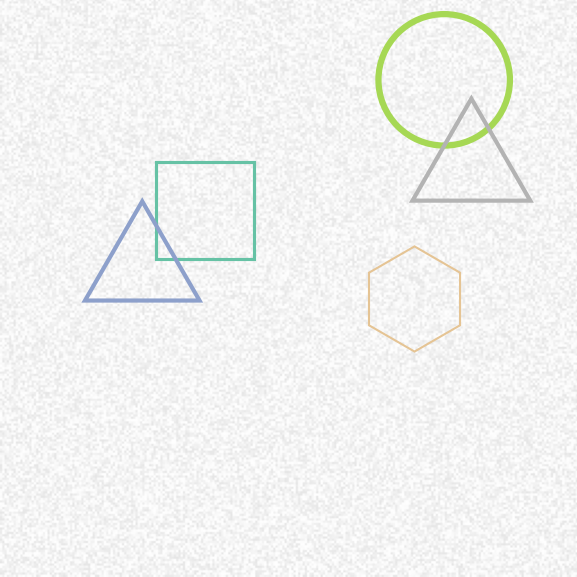[{"shape": "square", "thickness": 1.5, "radius": 0.42, "center": [0.355, 0.634]}, {"shape": "triangle", "thickness": 2, "radius": 0.57, "center": [0.246, 0.536]}, {"shape": "circle", "thickness": 3, "radius": 0.57, "center": [0.769, 0.861]}, {"shape": "hexagon", "thickness": 1, "radius": 0.46, "center": [0.718, 0.481]}, {"shape": "triangle", "thickness": 2, "radius": 0.59, "center": [0.816, 0.711]}]